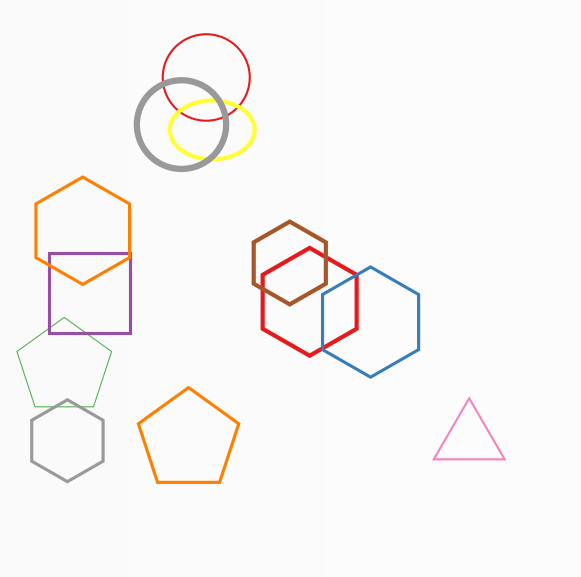[{"shape": "hexagon", "thickness": 2, "radius": 0.47, "center": [0.533, 0.477]}, {"shape": "circle", "thickness": 1, "radius": 0.37, "center": [0.355, 0.865]}, {"shape": "hexagon", "thickness": 1.5, "radius": 0.48, "center": [0.638, 0.441]}, {"shape": "pentagon", "thickness": 0.5, "radius": 0.43, "center": [0.111, 0.364]}, {"shape": "square", "thickness": 1.5, "radius": 0.35, "center": [0.153, 0.492]}, {"shape": "hexagon", "thickness": 1.5, "radius": 0.46, "center": [0.142, 0.6]}, {"shape": "pentagon", "thickness": 1.5, "radius": 0.45, "center": [0.324, 0.237]}, {"shape": "oval", "thickness": 2, "radius": 0.36, "center": [0.365, 0.774]}, {"shape": "hexagon", "thickness": 2, "radius": 0.36, "center": [0.499, 0.544]}, {"shape": "triangle", "thickness": 1, "radius": 0.35, "center": [0.807, 0.239]}, {"shape": "circle", "thickness": 3, "radius": 0.38, "center": [0.312, 0.783]}, {"shape": "hexagon", "thickness": 1.5, "radius": 0.35, "center": [0.116, 0.236]}]